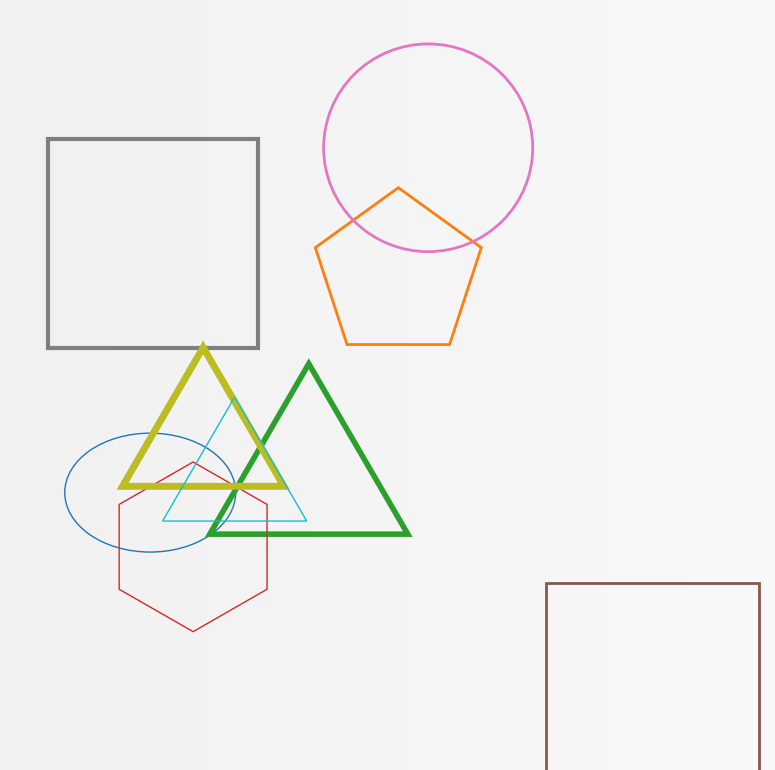[{"shape": "oval", "thickness": 0.5, "radius": 0.55, "center": [0.194, 0.36]}, {"shape": "pentagon", "thickness": 1, "radius": 0.56, "center": [0.514, 0.644]}, {"shape": "triangle", "thickness": 2, "radius": 0.74, "center": [0.398, 0.38]}, {"shape": "hexagon", "thickness": 0.5, "radius": 0.55, "center": [0.249, 0.29]}, {"shape": "square", "thickness": 1, "radius": 0.69, "center": [0.842, 0.105]}, {"shape": "circle", "thickness": 1, "radius": 0.67, "center": [0.552, 0.808]}, {"shape": "square", "thickness": 1.5, "radius": 0.68, "center": [0.197, 0.684]}, {"shape": "triangle", "thickness": 2.5, "radius": 0.6, "center": [0.262, 0.429]}, {"shape": "triangle", "thickness": 0.5, "radius": 0.54, "center": [0.303, 0.377]}]